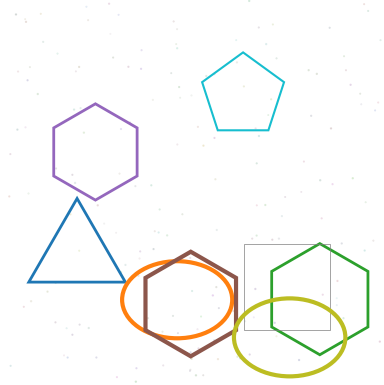[{"shape": "triangle", "thickness": 2, "radius": 0.72, "center": [0.2, 0.34]}, {"shape": "oval", "thickness": 3, "radius": 0.72, "center": [0.46, 0.221]}, {"shape": "hexagon", "thickness": 2, "radius": 0.72, "center": [0.831, 0.223]}, {"shape": "hexagon", "thickness": 2, "radius": 0.63, "center": [0.248, 0.605]}, {"shape": "hexagon", "thickness": 3, "radius": 0.68, "center": [0.495, 0.21]}, {"shape": "square", "thickness": 0.5, "radius": 0.56, "center": [0.746, 0.254]}, {"shape": "oval", "thickness": 3, "radius": 0.72, "center": [0.752, 0.124]}, {"shape": "pentagon", "thickness": 1.5, "radius": 0.56, "center": [0.631, 0.752]}]